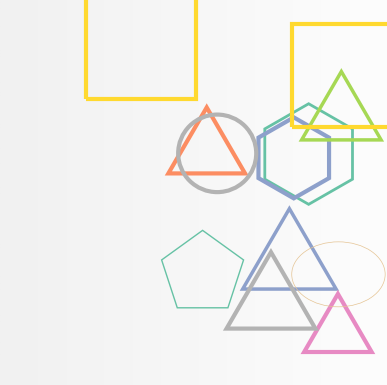[{"shape": "hexagon", "thickness": 2, "radius": 0.65, "center": [0.797, 0.6]}, {"shape": "pentagon", "thickness": 1, "radius": 0.56, "center": [0.523, 0.29]}, {"shape": "triangle", "thickness": 3, "radius": 0.57, "center": [0.533, 0.607]}, {"shape": "triangle", "thickness": 2.5, "radius": 0.7, "center": [0.747, 0.319]}, {"shape": "hexagon", "thickness": 3, "radius": 0.53, "center": [0.758, 0.59]}, {"shape": "triangle", "thickness": 3, "radius": 0.5, "center": [0.872, 0.136]}, {"shape": "triangle", "thickness": 2.5, "radius": 0.59, "center": [0.881, 0.696]}, {"shape": "square", "thickness": 3, "radius": 0.67, "center": [0.887, 0.803]}, {"shape": "square", "thickness": 3, "radius": 0.71, "center": [0.363, 0.884]}, {"shape": "oval", "thickness": 0.5, "radius": 0.6, "center": [0.873, 0.287]}, {"shape": "circle", "thickness": 3, "radius": 0.5, "center": [0.561, 0.602]}, {"shape": "triangle", "thickness": 3, "radius": 0.66, "center": [0.699, 0.213]}]